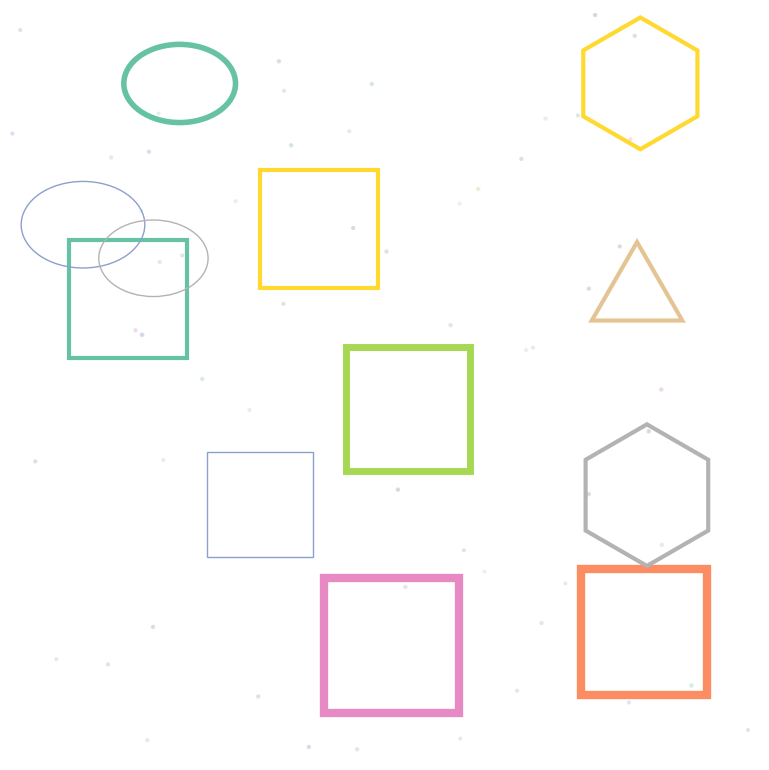[{"shape": "square", "thickness": 1.5, "radius": 0.38, "center": [0.166, 0.612]}, {"shape": "oval", "thickness": 2, "radius": 0.36, "center": [0.233, 0.892]}, {"shape": "square", "thickness": 3, "radius": 0.41, "center": [0.836, 0.179]}, {"shape": "square", "thickness": 0.5, "radius": 0.34, "center": [0.337, 0.345]}, {"shape": "oval", "thickness": 0.5, "radius": 0.4, "center": [0.108, 0.708]}, {"shape": "square", "thickness": 3, "radius": 0.44, "center": [0.509, 0.162]}, {"shape": "square", "thickness": 2.5, "radius": 0.4, "center": [0.53, 0.469]}, {"shape": "hexagon", "thickness": 1.5, "radius": 0.43, "center": [0.832, 0.892]}, {"shape": "square", "thickness": 1.5, "radius": 0.38, "center": [0.415, 0.702]}, {"shape": "triangle", "thickness": 1.5, "radius": 0.34, "center": [0.827, 0.618]}, {"shape": "hexagon", "thickness": 1.5, "radius": 0.46, "center": [0.84, 0.357]}, {"shape": "oval", "thickness": 0.5, "radius": 0.36, "center": [0.199, 0.665]}]